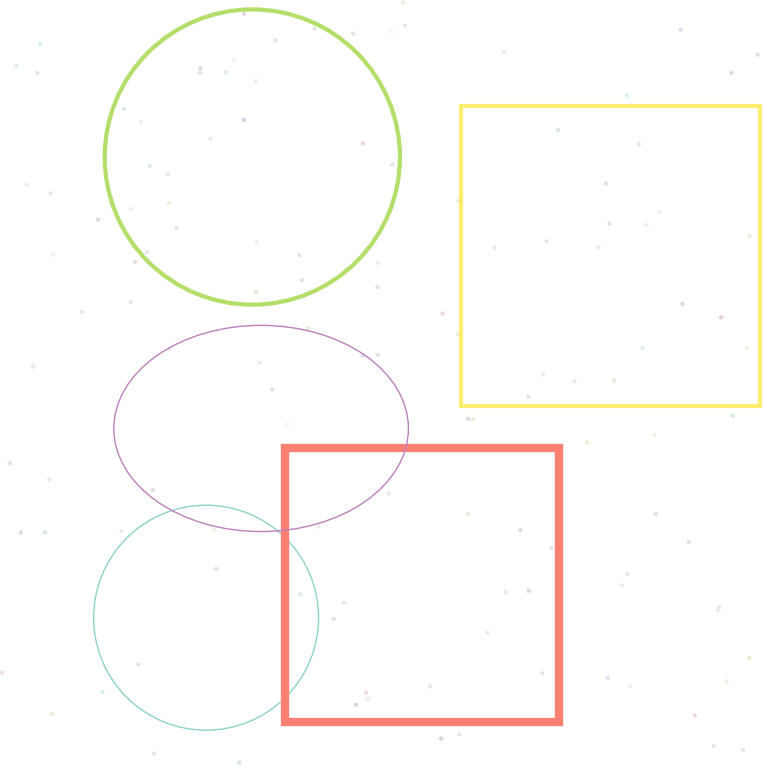[{"shape": "circle", "thickness": 0.5, "radius": 0.73, "center": [0.268, 0.198]}, {"shape": "square", "thickness": 3, "radius": 0.89, "center": [0.548, 0.24]}, {"shape": "circle", "thickness": 1.5, "radius": 0.96, "center": [0.328, 0.796]}, {"shape": "oval", "thickness": 0.5, "radius": 0.96, "center": [0.339, 0.444]}, {"shape": "square", "thickness": 1.5, "radius": 0.97, "center": [0.793, 0.668]}]